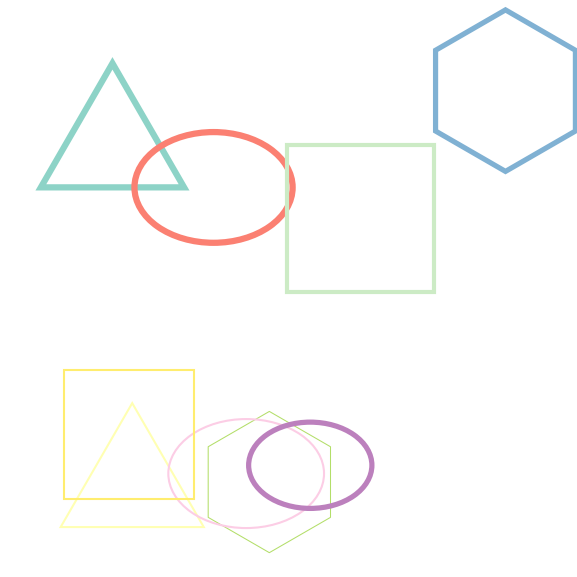[{"shape": "triangle", "thickness": 3, "radius": 0.72, "center": [0.195, 0.746]}, {"shape": "triangle", "thickness": 1, "radius": 0.72, "center": [0.229, 0.158]}, {"shape": "oval", "thickness": 3, "radius": 0.68, "center": [0.37, 0.675]}, {"shape": "hexagon", "thickness": 2.5, "radius": 0.7, "center": [0.875, 0.842]}, {"shape": "hexagon", "thickness": 0.5, "radius": 0.61, "center": [0.466, 0.164]}, {"shape": "oval", "thickness": 1, "radius": 0.67, "center": [0.426, 0.179]}, {"shape": "oval", "thickness": 2.5, "radius": 0.53, "center": [0.537, 0.193]}, {"shape": "square", "thickness": 2, "radius": 0.63, "center": [0.624, 0.621]}, {"shape": "square", "thickness": 1, "radius": 0.56, "center": [0.224, 0.247]}]